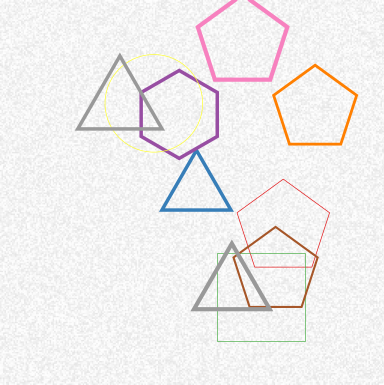[{"shape": "pentagon", "thickness": 0.5, "radius": 0.63, "center": [0.736, 0.408]}, {"shape": "triangle", "thickness": 2.5, "radius": 0.52, "center": [0.51, 0.506]}, {"shape": "square", "thickness": 0.5, "radius": 0.57, "center": [0.677, 0.228]}, {"shape": "hexagon", "thickness": 2.5, "radius": 0.57, "center": [0.465, 0.703]}, {"shape": "pentagon", "thickness": 2, "radius": 0.57, "center": [0.819, 0.717]}, {"shape": "circle", "thickness": 0.5, "radius": 0.63, "center": [0.4, 0.732]}, {"shape": "pentagon", "thickness": 1.5, "radius": 0.57, "center": [0.716, 0.296]}, {"shape": "pentagon", "thickness": 3, "radius": 0.61, "center": [0.63, 0.892]}, {"shape": "triangle", "thickness": 2.5, "radius": 0.63, "center": [0.311, 0.728]}, {"shape": "triangle", "thickness": 3, "radius": 0.57, "center": [0.602, 0.254]}]